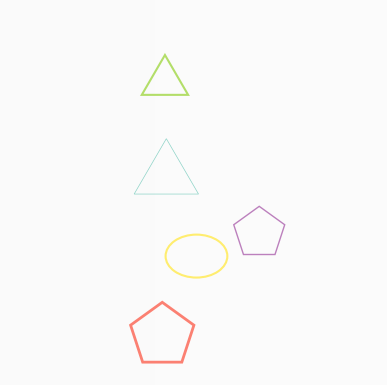[{"shape": "triangle", "thickness": 0.5, "radius": 0.48, "center": [0.429, 0.544]}, {"shape": "pentagon", "thickness": 2, "radius": 0.43, "center": [0.419, 0.129]}, {"shape": "triangle", "thickness": 1.5, "radius": 0.35, "center": [0.426, 0.788]}, {"shape": "pentagon", "thickness": 1, "radius": 0.35, "center": [0.669, 0.395]}, {"shape": "oval", "thickness": 1.5, "radius": 0.4, "center": [0.507, 0.335]}]